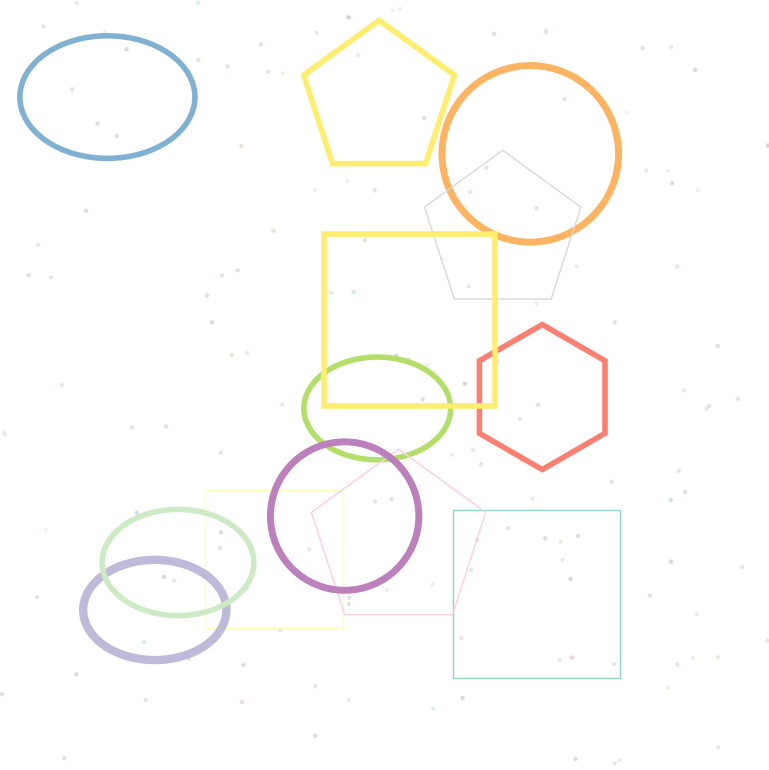[{"shape": "square", "thickness": 0.5, "radius": 0.54, "center": [0.697, 0.228]}, {"shape": "square", "thickness": 0.5, "radius": 0.45, "center": [0.356, 0.273]}, {"shape": "oval", "thickness": 3, "radius": 0.46, "center": [0.201, 0.208]}, {"shape": "hexagon", "thickness": 2, "radius": 0.47, "center": [0.704, 0.484]}, {"shape": "oval", "thickness": 2, "radius": 0.57, "center": [0.139, 0.874]}, {"shape": "circle", "thickness": 2.5, "radius": 0.57, "center": [0.689, 0.8]}, {"shape": "oval", "thickness": 2, "radius": 0.48, "center": [0.49, 0.47]}, {"shape": "pentagon", "thickness": 0.5, "radius": 0.59, "center": [0.518, 0.298]}, {"shape": "pentagon", "thickness": 0.5, "radius": 0.53, "center": [0.653, 0.698]}, {"shape": "circle", "thickness": 2.5, "radius": 0.48, "center": [0.448, 0.33]}, {"shape": "oval", "thickness": 2, "radius": 0.49, "center": [0.231, 0.269]}, {"shape": "square", "thickness": 2, "radius": 0.56, "center": [0.532, 0.584]}, {"shape": "pentagon", "thickness": 2, "radius": 0.51, "center": [0.492, 0.871]}]